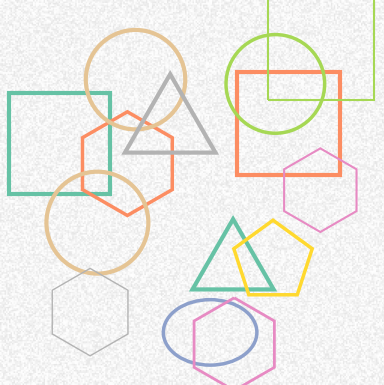[{"shape": "triangle", "thickness": 3, "radius": 0.61, "center": [0.605, 0.309]}, {"shape": "square", "thickness": 3, "radius": 0.66, "center": [0.155, 0.627]}, {"shape": "square", "thickness": 3, "radius": 0.67, "center": [0.75, 0.679]}, {"shape": "hexagon", "thickness": 2.5, "radius": 0.67, "center": [0.331, 0.575]}, {"shape": "oval", "thickness": 2.5, "radius": 0.61, "center": [0.546, 0.137]}, {"shape": "hexagon", "thickness": 2, "radius": 0.6, "center": [0.608, 0.106]}, {"shape": "hexagon", "thickness": 1.5, "radius": 0.54, "center": [0.832, 0.506]}, {"shape": "square", "thickness": 1.5, "radius": 0.69, "center": [0.834, 0.877]}, {"shape": "circle", "thickness": 2.5, "radius": 0.64, "center": [0.715, 0.782]}, {"shape": "pentagon", "thickness": 2.5, "radius": 0.54, "center": [0.709, 0.321]}, {"shape": "circle", "thickness": 3, "radius": 0.66, "center": [0.253, 0.422]}, {"shape": "circle", "thickness": 3, "radius": 0.65, "center": [0.352, 0.793]}, {"shape": "hexagon", "thickness": 1, "radius": 0.57, "center": [0.234, 0.189]}, {"shape": "triangle", "thickness": 3, "radius": 0.68, "center": [0.442, 0.672]}]